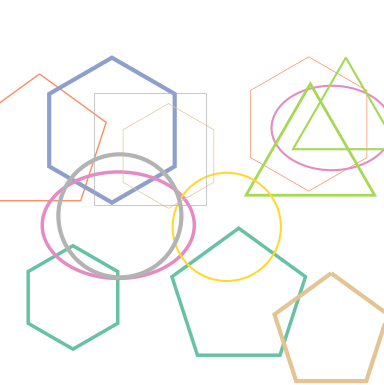[{"shape": "pentagon", "thickness": 2.5, "radius": 0.91, "center": [0.62, 0.225]}, {"shape": "hexagon", "thickness": 2.5, "radius": 0.67, "center": [0.19, 0.227]}, {"shape": "pentagon", "thickness": 1, "radius": 0.91, "center": [0.103, 0.626]}, {"shape": "hexagon", "thickness": 0.5, "radius": 0.87, "center": [0.802, 0.678]}, {"shape": "hexagon", "thickness": 3, "radius": 0.94, "center": [0.291, 0.662]}, {"shape": "oval", "thickness": 1.5, "radius": 0.78, "center": [0.862, 0.668]}, {"shape": "oval", "thickness": 2.5, "radius": 0.99, "center": [0.307, 0.415]}, {"shape": "triangle", "thickness": 2, "radius": 0.96, "center": [0.806, 0.589]}, {"shape": "triangle", "thickness": 1.5, "radius": 0.79, "center": [0.898, 0.692]}, {"shape": "circle", "thickness": 1.5, "radius": 0.7, "center": [0.589, 0.411]}, {"shape": "hexagon", "thickness": 0.5, "radius": 0.68, "center": [0.437, 0.595]}, {"shape": "pentagon", "thickness": 3, "radius": 0.77, "center": [0.86, 0.135]}, {"shape": "square", "thickness": 0.5, "radius": 0.72, "center": [0.39, 0.613]}, {"shape": "circle", "thickness": 3, "radius": 0.8, "center": [0.311, 0.439]}]